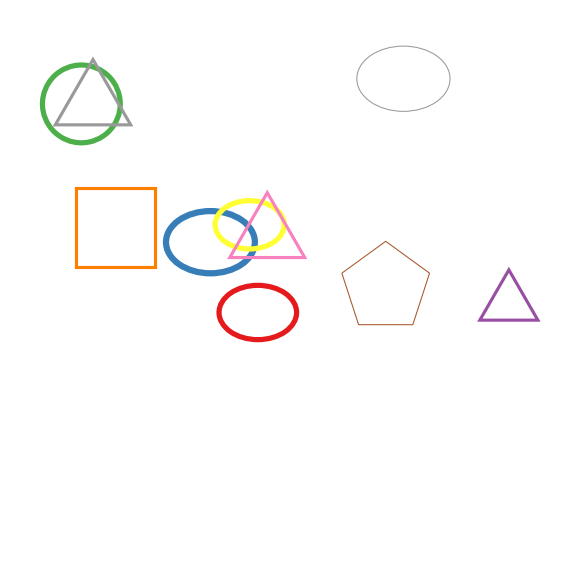[{"shape": "oval", "thickness": 2.5, "radius": 0.34, "center": [0.446, 0.458]}, {"shape": "oval", "thickness": 3, "radius": 0.38, "center": [0.364, 0.58]}, {"shape": "circle", "thickness": 2.5, "radius": 0.34, "center": [0.141, 0.819]}, {"shape": "triangle", "thickness": 1.5, "radius": 0.29, "center": [0.881, 0.474]}, {"shape": "square", "thickness": 1.5, "radius": 0.34, "center": [0.199, 0.605]}, {"shape": "oval", "thickness": 2.5, "radius": 0.3, "center": [0.432, 0.61]}, {"shape": "pentagon", "thickness": 0.5, "radius": 0.4, "center": [0.668, 0.501]}, {"shape": "triangle", "thickness": 1.5, "radius": 0.37, "center": [0.463, 0.591]}, {"shape": "triangle", "thickness": 1.5, "radius": 0.38, "center": [0.161, 0.821]}, {"shape": "oval", "thickness": 0.5, "radius": 0.4, "center": [0.699, 0.863]}]